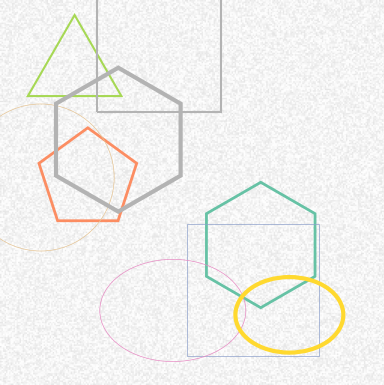[{"shape": "hexagon", "thickness": 2, "radius": 0.81, "center": [0.677, 0.364]}, {"shape": "pentagon", "thickness": 2, "radius": 0.67, "center": [0.228, 0.535]}, {"shape": "square", "thickness": 0.5, "radius": 0.86, "center": [0.657, 0.247]}, {"shape": "oval", "thickness": 0.5, "radius": 0.95, "center": [0.449, 0.194]}, {"shape": "triangle", "thickness": 1.5, "radius": 0.7, "center": [0.194, 0.821]}, {"shape": "oval", "thickness": 3, "radius": 0.7, "center": [0.752, 0.182]}, {"shape": "circle", "thickness": 0.5, "radius": 0.95, "center": [0.106, 0.539]}, {"shape": "hexagon", "thickness": 3, "radius": 0.93, "center": [0.307, 0.637]}, {"shape": "square", "thickness": 1.5, "radius": 0.8, "center": [0.413, 0.87]}]